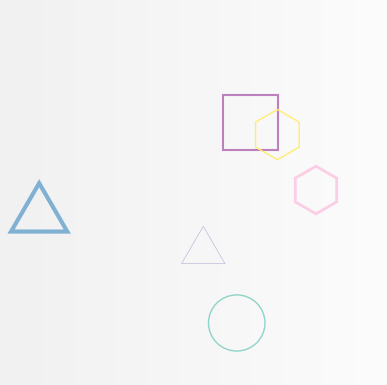[{"shape": "circle", "thickness": 1, "radius": 0.36, "center": [0.611, 0.161]}, {"shape": "triangle", "thickness": 0.5, "radius": 0.32, "center": [0.525, 0.347]}, {"shape": "triangle", "thickness": 3, "radius": 0.42, "center": [0.101, 0.44]}, {"shape": "hexagon", "thickness": 2, "radius": 0.31, "center": [0.815, 0.506]}, {"shape": "square", "thickness": 1.5, "radius": 0.36, "center": [0.647, 0.682]}, {"shape": "hexagon", "thickness": 1, "radius": 0.33, "center": [0.716, 0.65]}]